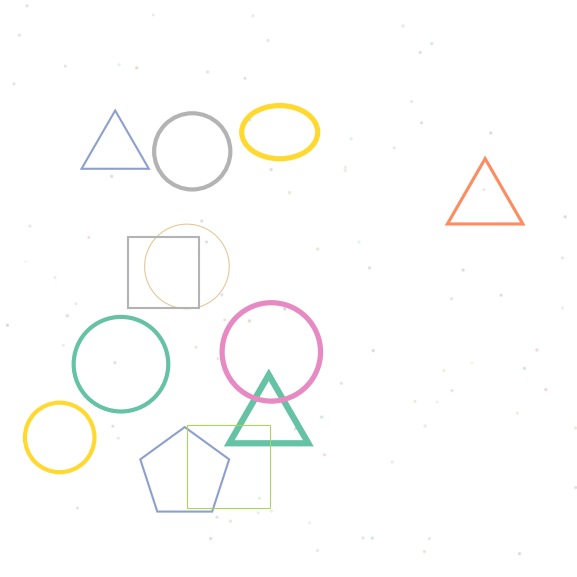[{"shape": "circle", "thickness": 2, "radius": 0.41, "center": [0.209, 0.369]}, {"shape": "triangle", "thickness": 3, "radius": 0.4, "center": [0.465, 0.271]}, {"shape": "triangle", "thickness": 1.5, "radius": 0.38, "center": [0.84, 0.649]}, {"shape": "triangle", "thickness": 1, "radius": 0.34, "center": [0.199, 0.741]}, {"shape": "pentagon", "thickness": 1, "radius": 0.4, "center": [0.32, 0.179]}, {"shape": "circle", "thickness": 2.5, "radius": 0.43, "center": [0.47, 0.39]}, {"shape": "square", "thickness": 0.5, "radius": 0.36, "center": [0.395, 0.191]}, {"shape": "circle", "thickness": 2, "radius": 0.3, "center": [0.103, 0.242]}, {"shape": "oval", "thickness": 2.5, "radius": 0.33, "center": [0.484, 0.77]}, {"shape": "circle", "thickness": 0.5, "radius": 0.37, "center": [0.324, 0.538]}, {"shape": "circle", "thickness": 2, "radius": 0.33, "center": [0.333, 0.737]}, {"shape": "square", "thickness": 1, "radius": 0.31, "center": [0.283, 0.527]}]